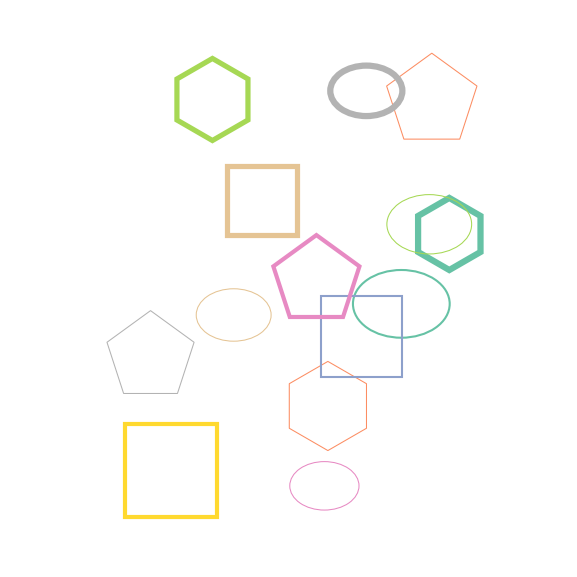[{"shape": "oval", "thickness": 1, "radius": 0.42, "center": [0.695, 0.473]}, {"shape": "hexagon", "thickness": 3, "radius": 0.31, "center": [0.778, 0.594]}, {"shape": "hexagon", "thickness": 0.5, "radius": 0.39, "center": [0.568, 0.296]}, {"shape": "pentagon", "thickness": 0.5, "radius": 0.41, "center": [0.748, 0.825]}, {"shape": "square", "thickness": 1, "radius": 0.35, "center": [0.626, 0.416]}, {"shape": "pentagon", "thickness": 2, "radius": 0.39, "center": [0.548, 0.514]}, {"shape": "oval", "thickness": 0.5, "radius": 0.3, "center": [0.562, 0.158]}, {"shape": "oval", "thickness": 0.5, "radius": 0.37, "center": [0.743, 0.611]}, {"shape": "hexagon", "thickness": 2.5, "radius": 0.36, "center": [0.368, 0.827]}, {"shape": "square", "thickness": 2, "radius": 0.4, "center": [0.296, 0.184]}, {"shape": "square", "thickness": 2.5, "radius": 0.3, "center": [0.454, 0.652]}, {"shape": "oval", "thickness": 0.5, "radius": 0.32, "center": [0.405, 0.454]}, {"shape": "oval", "thickness": 3, "radius": 0.31, "center": [0.634, 0.842]}, {"shape": "pentagon", "thickness": 0.5, "radius": 0.4, "center": [0.261, 0.382]}]